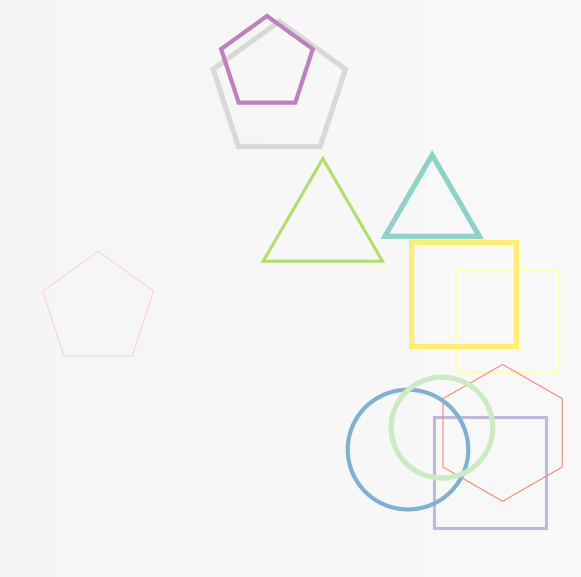[{"shape": "triangle", "thickness": 2.5, "radius": 0.47, "center": [0.743, 0.637]}, {"shape": "square", "thickness": 1, "radius": 0.44, "center": [0.873, 0.443]}, {"shape": "square", "thickness": 1.5, "radius": 0.48, "center": [0.843, 0.181]}, {"shape": "hexagon", "thickness": 0.5, "radius": 0.59, "center": [0.865, 0.25]}, {"shape": "circle", "thickness": 2, "radius": 0.52, "center": [0.702, 0.221]}, {"shape": "triangle", "thickness": 1.5, "radius": 0.59, "center": [0.555, 0.606]}, {"shape": "pentagon", "thickness": 0.5, "radius": 0.5, "center": [0.169, 0.464]}, {"shape": "pentagon", "thickness": 2.5, "radius": 0.6, "center": [0.481, 0.842]}, {"shape": "pentagon", "thickness": 2, "radius": 0.41, "center": [0.459, 0.889]}, {"shape": "circle", "thickness": 2.5, "radius": 0.44, "center": [0.76, 0.259]}, {"shape": "square", "thickness": 2.5, "radius": 0.45, "center": [0.797, 0.49]}]